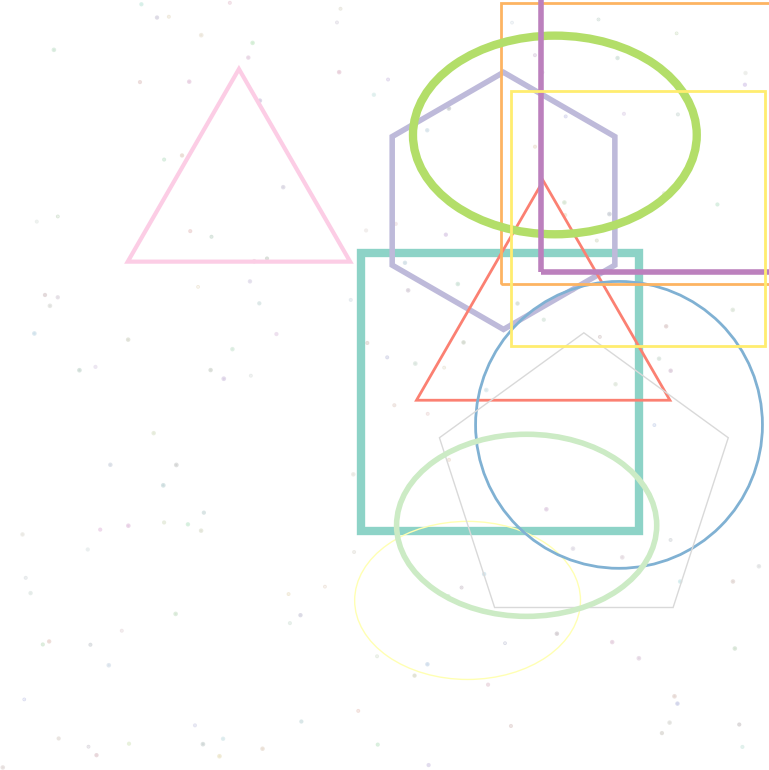[{"shape": "square", "thickness": 3, "radius": 0.9, "center": [0.649, 0.491]}, {"shape": "oval", "thickness": 0.5, "radius": 0.73, "center": [0.607, 0.22]}, {"shape": "hexagon", "thickness": 2, "radius": 0.83, "center": [0.654, 0.739]}, {"shape": "triangle", "thickness": 1, "radius": 0.95, "center": [0.705, 0.575]}, {"shape": "circle", "thickness": 1, "radius": 0.93, "center": [0.804, 0.448]}, {"shape": "square", "thickness": 1, "radius": 0.91, "center": [0.832, 0.814]}, {"shape": "oval", "thickness": 3, "radius": 0.92, "center": [0.721, 0.825]}, {"shape": "triangle", "thickness": 1.5, "radius": 0.83, "center": [0.31, 0.744]}, {"shape": "pentagon", "thickness": 0.5, "radius": 0.99, "center": [0.758, 0.371]}, {"shape": "square", "thickness": 2, "radius": 0.89, "center": [0.882, 0.826]}, {"shape": "oval", "thickness": 2, "radius": 0.84, "center": [0.684, 0.318]}, {"shape": "square", "thickness": 1, "radius": 0.83, "center": [0.829, 0.716]}]